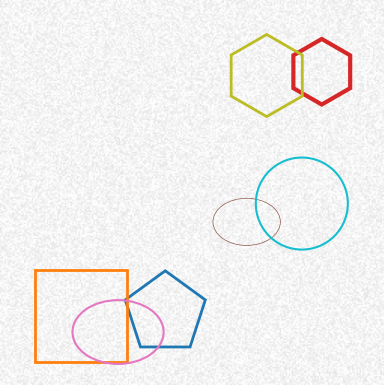[{"shape": "pentagon", "thickness": 2, "radius": 0.55, "center": [0.429, 0.187]}, {"shape": "square", "thickness": 2, "radius": 0.59, "center": [0.21, 0.179]}, {"shape": "hexagon", "thickness": 3, "radius": 0.43, "center": [0.836, 0.814]}, {"shape": "oval", "thickness": 0.5, "radius": 0.44, "center": [0.641, 0.424]}, {"shape": "oval", "thickness": 1.5, "radius": 0.59, "center": [0.307, 0.138]}, {"shape": "hexagon", "thickness": 2, "radius": 0.53, "center": [0.693, 0.804]}, {"shape": "circle", "thickness": 1.5, "radius": 0.6, "center": [0.784, 0.471]}]